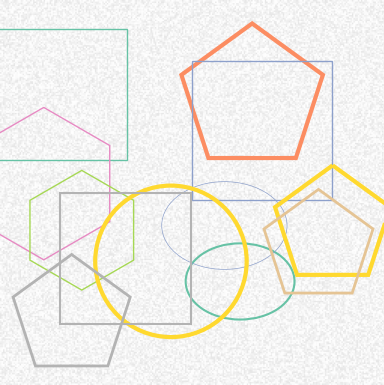[{"shape": "oval", "thickness": 1.5, "radius": 0.71, "center": [0.624, 0.269]}, {"shape": "square", "thickness": 1, "radius": 0.85, "center": [0.159, 0.755]}, {"shape": "pentagon", "thickness": 3, "radius": 0.97, "center": [0.655, 0.746]}, {"shape": "square", "thickness": 1, "radius": 0.91, "center": [0.68, 0.661]}, {"shape": "oval", "thickness": 0.5, "radius": 0.81, "center": [0.583, 0.414]}, {"shape": "hexagon", "thickness": 1, "radius": 0.99, "center": [0.114, 0.523]}, {"shape": "hexagon", "thickness": 1, "radius": 0.78, "center": [0.212, 0.402]}, {"shape": "pentagon", "thickness": 3, "radius": 0.79, "center": [0.864, 0.413]}, {"shape": "circle", "thickness": 3, "radius": 0.98, "center": [0.444, 0.321]}, {"shape": "pentagon", "thickness": 2, "radius": 0.74, "center": [0.827, 0.359]}, {"shape": "square", "thickness": 1.5, "radius": 0.85, "center": [0.327, 0.328]}, {"shape": "pentagon", "thickness": 2, "radius": 0.8, "center": [0.186, 0.179]}]